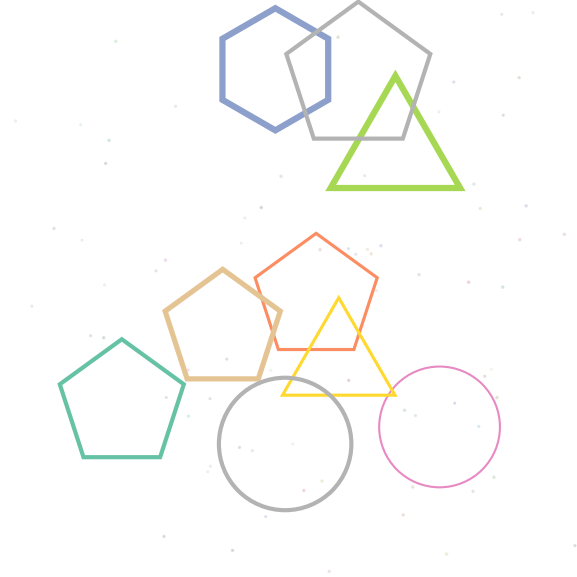[{"shape": "pentagon", "thickness": 2, "radius": 0.56, "center": [0.211, 0.299]}, {"shape": "pentagon", "thickness": 1.5, "radius": 0.56, "center": [0.547, 0.484]}, {"shape": "hexagon", "thickness": 3, "radius": 0.53, "center": [0.477, 0.879]}, {"shape": "circle", "thickness": 1, "radius": 0.52, "center": [0.761, 0.26]}, {"shape": "triangle", "thickness": 3, "radius": 0.65, "center": [0.685, 0.738]}, {"shape": "triangle", "thickness": 1.5, "radius": 0.56, "center": [0.587, 0.371]}, {"shape": "pentagon", "thickness": 2.5, "radius": 0.52, "center": [0.386, 0.428]}, {"shape": "circle", "thickness": 2, "radius": 0.57, "center": [0.494, 0.23]}, {"shape": "pentagon", "thickness": 2, "radius": 0.66, "center": [0.62, 0.865]}]